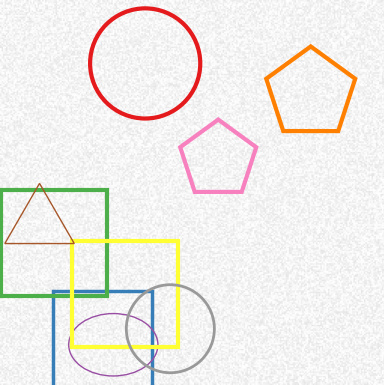[{"shape": "circle", "thickness": 3, "radius": 0.72, "center": [0.377, 0.835]}, {"shape": "square", "thickness": 2.5, "radius": 0.64, "center": [0.267, 0.118]}, {"shape": "square", "thickness": 3, "radius": 0.69, "center": [0.14, 0.369]}, {"shape": "oval", "thickness": 1, "radius": 0.58, "center": [0.294, 0.105]}, {"shape": "pentagon", "thickness": 3, "radius": 0.61, "center": [0.807, 0.758]}, {"shape": "square", "thickness": 3, "radius": 0.69, "center": [0.325, 0.235]}, {"shape": "triangle", "thickness": 1, "radius": 0.52, "center": [0.103, 0.419]}, {"shape": "pentagon", "thickness": 3, "radius": 0.52, "center": [0.567, 0.586]}, {"shape": "circle", "thickness": 2, "radius": 0.57, "center": [0.442, 0.146]}]